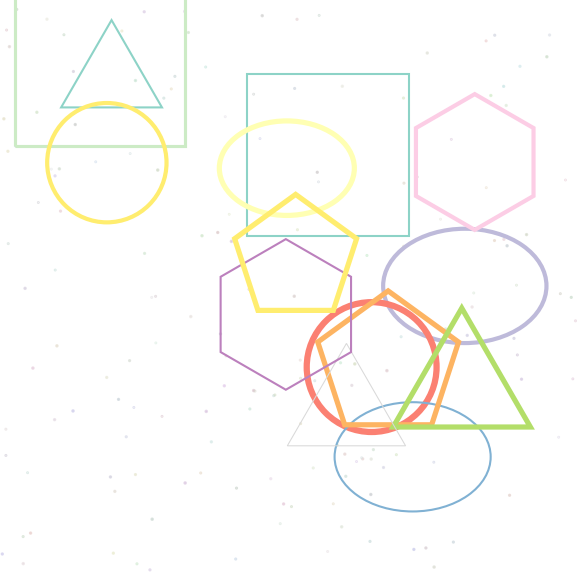[{"shape": "triangle", "thickness": 1, "radius": 0.5, "center": [0.193, 0.864]}, {"shape": "square", "thickness": 1, "radius": 0.7, "center": [0.568, 0.731]}, {"shape": "oval", "thickness": 2.5, "radius": 0.58, "center": [0.497, 0.708]}, {"shape": "oval", "thickness": 2, "radius": 0.71, "center": [0.805, 0.504]}, {"shape": "circle", "thickness": 3, "radius": 0.56, "center": [0.644, 0.363]}, {"shape": "oval", "thickness": 1, "radius": 0.68, "center": [0.715, 0.208]}, {"shape": "pentagon", "thickness": 2.5, "radius": 0.64, "center": [0.672, 0.367]}, {"shape": "triangle", "thickness": 2.5, "radius": 0.69, "center": [0.8, 0.328]}, {"shape": "hexagon", "thickness": 2, "radius": 0.59, "center": [0.822, 0.719]}, {"shape": "triangle", "thickness": 0.5, "radius": 0.59, "center": [0.6, 0.286]}, {"shape": "hexagon", "thickness": 1, "radius": 0.65, "center": [0.495, 0.455]}, {"shape": "square", "thickness": 1.5, "radius": 0.73, "center": [0.173, 0.894]}, {"shape": "circle", "thickness": 2, "radius": 0.52, "center": [0.185, 0.717]}, {"shape": "pentagon", "thickness": 2.5, "radius": 0.56, "center": [0.512, 0.551]}]